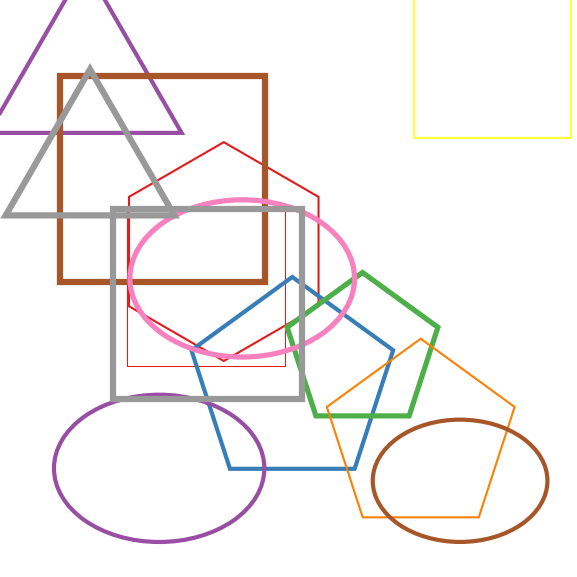[{"shape": "hexagon", "thickness": 1, "radius": 0.95, "center": [0.387, 0.564]}, {"shape": "square", "thickness": 0.5, "radius": 0.68, "center": [0.357, 0.501]}, {"shape": "pentagon", "thickness": 2, "radius": 0.92, "center": [0.506, 0.336]}, {"shape": "pentagon", "thickness": 2.5, "radius": 0.69, "center": [0.628, 0.39]}, {"shape": "oval", "thickness": 2, "radius": 0.91, "center": [0.276, 0.188]}, {"shape": "triangle", "thickness": 2, "radius": 0.97, "center": [0.147, 0.866]}, {"shape": "pentagon", "thickness": 1, "radius": 0.85, "center": [0.729, 0.242]}, {"shape": "square", "thickness": 1, "radius": 0.68, "center": [0.853, 0.895]}, {"shape": "square", "thickness": 3, "radius": 0.89, "center": [0.282, 0.689]}, {"shape": "oval", "thickness": 2, "radius": 0.76, "center": [0.797, 0.167]}, {"shape": "oval", "thickness": 2.5, "radius": 0.97, "center": [0.419, 0.517]}, {"shape": "triangle", "thickness": 3, "radius": 0.84, "center": [0.156, 0.71]}, {"shape": "square", "thickness": 3, "radius": 0.82, "center": [0.359, 0.473]}]